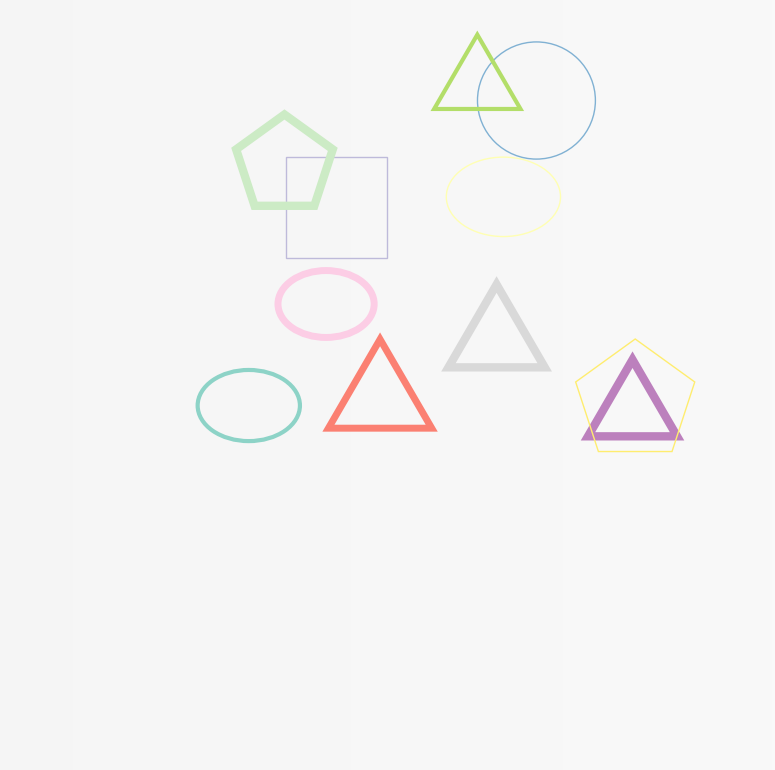[{"shape": "oval", "thickness": 1.5, "radius": 0.33, "center": [0.321, 0.473]}, {"shape": "oval", "thickness": 0.5, "radius": 0.37, "center": [0.65, 0.744]}, {"shape": "square", "thickness": 0.5, "radius": 0.33, "center": [0.434, 0.73]}, {"shape": "triangle", "thickness": 2.5, "radius": 0.38, "center": [0.49, 0.482]}, {"shape": "circle", "thickness": 0.5, "radius": 0.38, "center": [0.692, 0.869]}, {"shape": "triangle", "thickness": 1.5, "radius": 0.32, "center": [0.616, 0.891]}, {"shape": "oval", "thickness": 2.5, "radius": 0.31, "center": [0.421, 0.605]}, {"shape": "triangle", "thickness": 3, "radius": 0.36, "center": [0.641, 0.559]}, {"shape": "triangle", "thickness": 3, "radius": 0.33, "center": [0.816, 0.467]}, {"shape": "pentagon", "thickness": 3, "radius": 0.33, "center": [0.367, 0.786]}, {"shape": "pentagon", "thickness": 0.5, "radius": 0.4, "center": [0.82, 0.479]}]